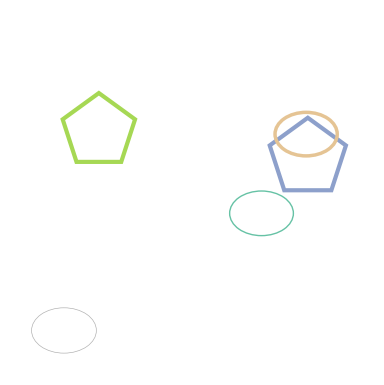[{"shape": "oval", "thickness": 1, "radius": 0.41, "center": [0.679, 0.446]}, {"shape": "pentagon", "thickness": 3, "radius": 0.52, "center": [0.8, 0.59]}, {"shape": "pentagon", "thickness": 3, "radius": 0.49, "center": [0.257, 0.659]}, {"shape": "oval", "thickness": 2.5, "radius": 0.4, "center": [0.795, 0.652]}, {"shape": "oval", "thickness": 0.5, "radius": 0.42, "center": [0.166, 0.142]}]